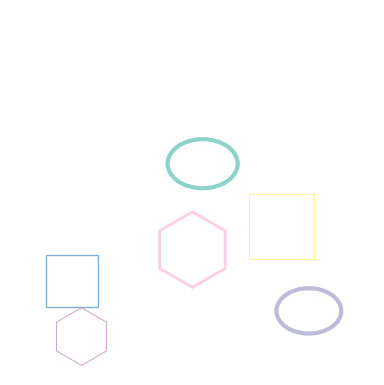[{"shape": "oval", "thickness": 3, "radius": 0.46, "center": [0.526, 0.575]}, {"shape": "oval", "thickness": 3, "radius": 0.42, "center": [0.802, 0.193]}, {"shape": "square", "thickness": 1, "radius": 0.34, "center": [0.187, 0.27]}, {"shape": "hexagon", "thickness": 2, "radius": 0.49, "center": [0.5, 0.352]}, {"shape": "hexagon", "thickness": 0.5, "radius": 0.37, "center": [0.212, 0.126]}, {"shape": "square", "thickness": 0.5, "radius": 0.42, "center": [0.732, 0.412]}]